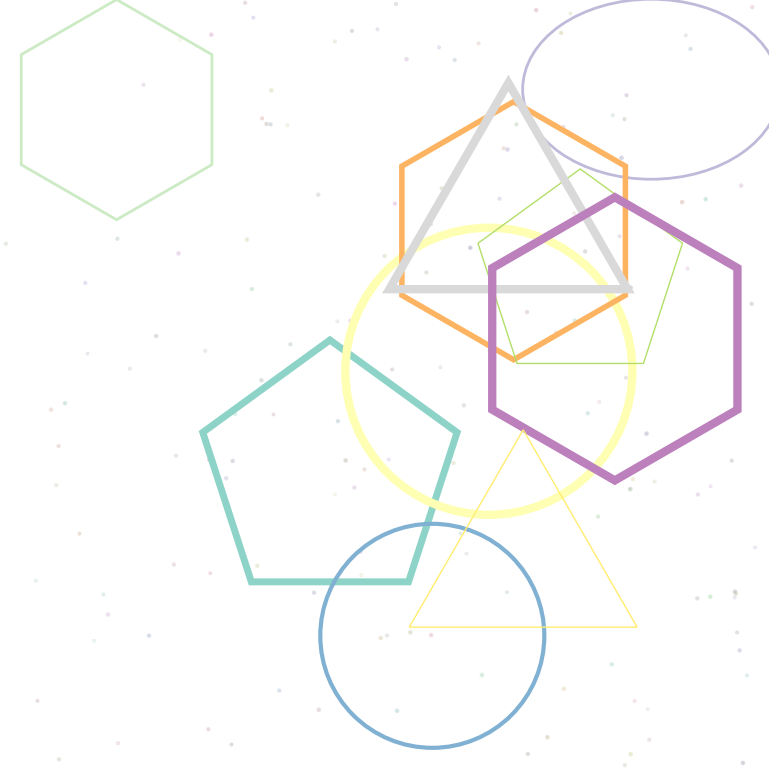[{"shape": "pentagon", "thickness": 2.5, "radius": 0.87, "center": [0.428, 0.385]}, {"shape": "circle", "thickness": 3, "radius": 0.93, "center": [0.635, 0.518]}, {"shape": "oval", "thickness": 1, "radius": 0.83, "center": [0.846, 0.884]}, {"shape": "circle", "thickness": 1.5, "radius": 0.73, "center": [0.561, 0.174]}, {"shape": "hexagon", "thickness": 2, "radius": 0.84, "center": [0.667, 0.7]}, {"shape": "pentagon", "thickness": 0.5, "radius": 0.7, "center": [0.754, 0.641]}, {"shape": "triangle", "thickness": 3, "radius": 0.89, "center": [0.66, 0.714]}, {"shape": "hexagon", "thickness": 3, "radius": 0.92, "center": [0.798, 0.56]}, {"shape": "hexagon", "thickness": 1, "radius": 0.71, "center": [0.151, 0.858]}, {"shape": "triangle", "thickness": 0.5, "radius": 0.85, "center": [0.679, 0.271]}]